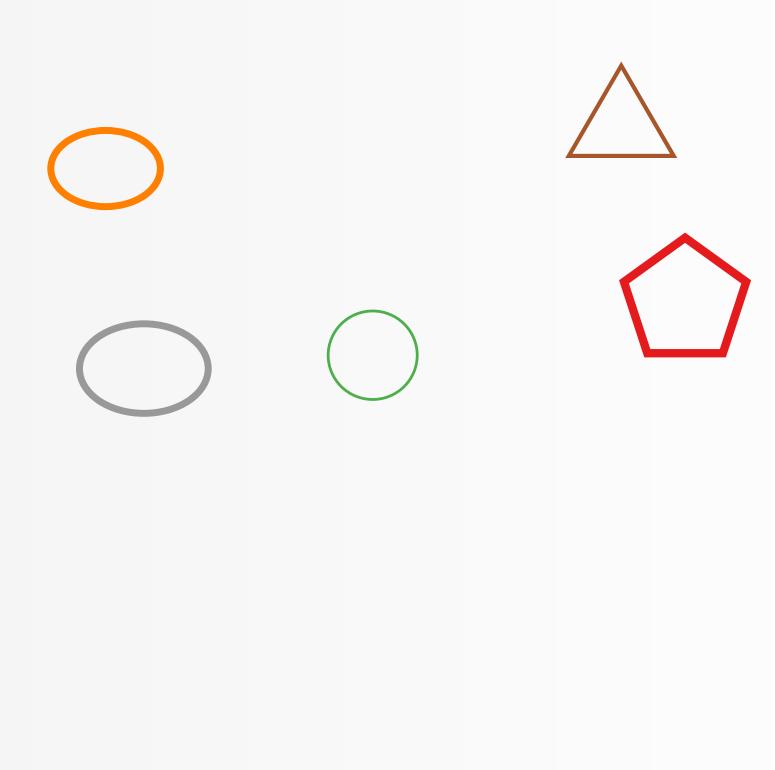[{"shape": "pentagon", "thickness": 3, "radius": 0.41, "center": [0.884, 0.608]}, {"shape": "circle", "thickness": 1, "radius": 0.29, "center": [0.481, 0.539]}, {"shape": "oval", "thickness": 2.5, "radius": 0.35, "center": [0.136, 0.781]}, {"shape": "triangle", "thickness": 1.5, "radius": 0.39, "center": [0.802, 0.837]}, {"shape": "oval", "thickness": 2.5, "radius": 0.42, "center": [0.186, 0.521]}]